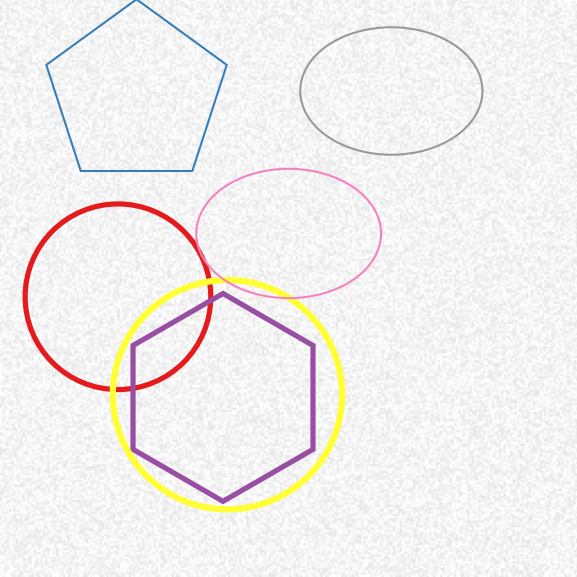[{"shape": "circle", "thickness": 2.5, "radius": 0.8, "center": [0.204, 0.485]}, {"shape": "pentagon", "thickness": 1, "radius": 0.82, "center": [0.236, 0.836]}, {"shape": "hexagon", "thickness": 2.5, "radius": 0.9, "center": [0.386, 0.311]}, {"shape": "circle", "thickness": 3, "radius": 0.99, "center": [0.394, 0.316]}, {"shape": "oval", "thickness": 1, "radius": 0.8, "center": [0.5, 0.595]}, {"shape": "oval", "thickness": 1, "radius": 0.79, "center": [0.678, 0.842]}]